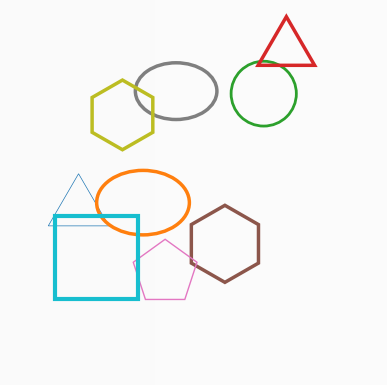[{"shape": "triangle", "thickness": 0.5, "radius": 0.45, "center": [0.203, 0.458]}, {"shape": "oval", "thickness": 2.5, "radius": 0.6, "center": [0.369, 0.474]}, {"shape": "circle", "thickness": 2, "radius": 0.42, "center": [0.681, 0.757]}, {"shape": "triangle", "thickness": 2.5, "radius": 0.42, "center": [0.739, 0.872]}, {"shape": "hexagon", "thickness": 2.5, "radius": 0.5, "center": [0.58, 0.367]}, {"shape": "pentagon", "thickness": 1, "radius": 0.43, "center": [0.426, 0.292]}, {"shape": "oval", "thickness": 2.5, "radius": 0.53, "center": [0.455, 0.763]}, {"shape": "hexagon", "thickness": 2.5, "radius": 0.45, "center": [0.316, 0.702]}, {"shape": "square", "thickness": 3, "radius": 0.53, "center": [0.25, 0.331]}]